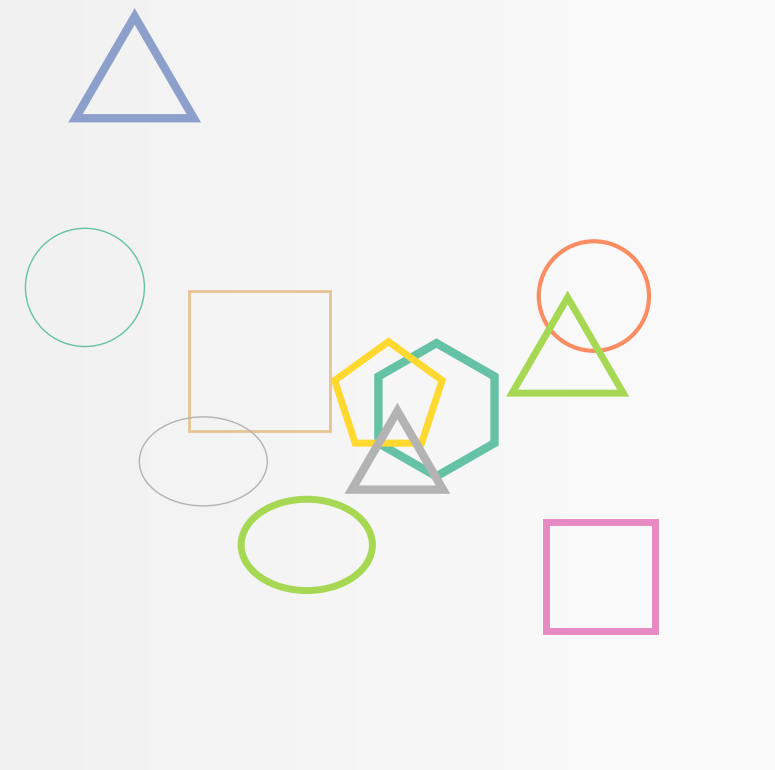[{"shape": "hexagon", "thickness": 3, "radius": 0.43, "center": [0.563, 0.468]}, {"shape": "circle", "thickness": 0.5, "radius": 0.38, "center": [0.11, 0.627]}, {"shape": "circle", "thickness": 1.5, "radius": 0.36, "center": [0.766, 0.616]}, {"shape": "triangle", "thickness": 3, "radius": 0.44, "center": [0.174, 0.891]}, {"shape": "square", "thickness": 2.5, "radius": 0.35, "center": [0.775, 0.252]}, {"shape": "triangle", "thickness": 2.5, "radius": 0.41, "center": [0.732, 0.531]}, {"shape": "oval", "thickness": 2.5, "radius": 0.42, "center": [0.396, 0.292]}, {"shape": "pentagon", "thickness": 2.5, "radius": 0.36, "center": [0.501, 0.483]}, {"shape": "square", "thickness": 1, "radius": 0.45, "center": [0.334, 0.532]}, {"shape": "oval", "thickness": 0.5, "radius": 0.41, "center": [0.262, 0.401]}, {"shape": "triangle", "thickness": 3, "radius": 0.34, "center": [0.513, 0.398]}]